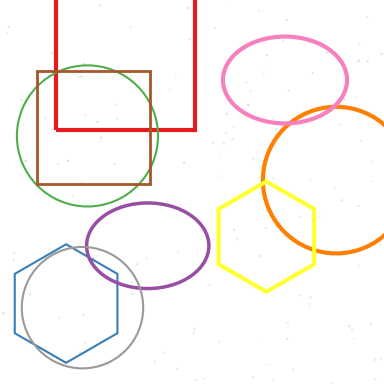[{"shape": "square", "thickness": 3, "radius": 0.91, "center": [0.326, 0.844]}, {"shape": "hexagon", "thickness": 1.5, "radius": 0.77, "center": [0.172, 0.212]}, {"shape": "circle", "thickness": 1.5, "radius": 0.92, "center": [0.227, 0.647]}, {"shape": "oval", "thickness": 2.5, "radius": 0.79, "center": [0.384, 0.362]}, {"shape": "circle", "thickness": 3, "radius": 0.95, "center": [0.873, 0.532]}, {"shape": "hexagon", "thickness": 3, "radius": 0.72, "center": [0.692, 0.385]}, {"shape": "square", "thickness": 2, "radius": 0.73, "center": [0.243, 0.67]}, {"shape": "oval", "thickness": 3, "radius": 0.81, "center": [0.74, 0.792]}, {"shape": "circle", "thickness": 1.5, "radius": 0.79, "center": [0.214, 0.201]}]